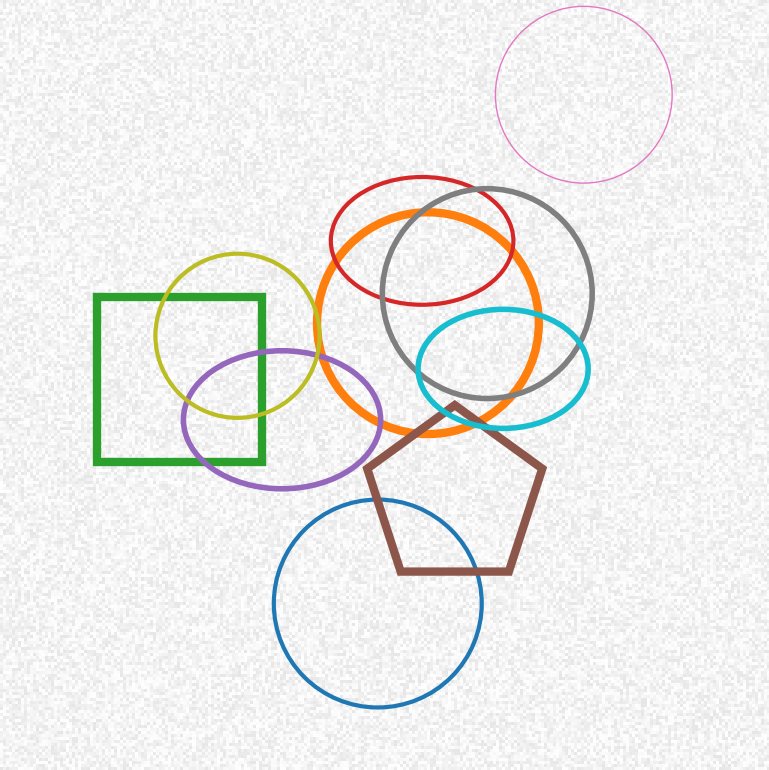[{"shape": "circle", "thickness": 1.5, "radius": 0.68, "center": [0.491, 0.216]}, {"shape": "circle", "thickness": 3, "radius": 0.72, "center": [0.556, 0.58]}, {"shape": "square", "thickness": 3, "radius": 0.54, "center": [0.234, 0.507]}, {"shape": "oval", "thickness": 1.5, "radius": 0.59, "center": [0.548, 0.687]}, {"shape": "oval", "thickness": 2, "radius": 0.64, "center": [0.366, 0.455]}, {"shape": "pentagon", "thickness": 3, "radius": 0.6, "center": [0.591, 0.354]}, {"shape": "circle", "thickness": 0.5, "radius": 0.57, "center": [0.758, 0.877]}, {"shape": "circle", "thickness": 2, "radius": 0.68, "center": [0.633, 0.619]}, {"shape": "circle", "thickness": 1.5, "radius": 0.53, "center": [0.308, 0.564]}, {"shape": "oval", "thickness": 2, "radius": 0.55, "center": [0.653, 0.521]}]